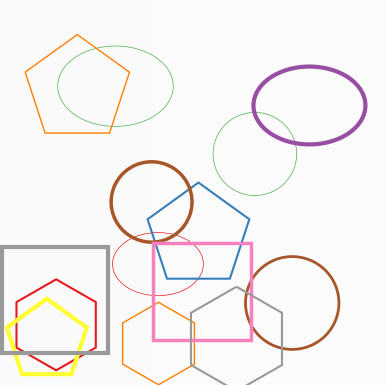[{"shape": "oval", "thickness": 0.5, "radius": 0.59, "center": [0.408, 0.314]}, {"shape": "hexagon", "thickness": 1.5, "radius": 0.59, "center": [0.145, 0.156]}, {"shape": "pentagon", "thickness": 1.5, "radius": 0.69, "center": [0.512, 0.388]}, {"shape": "oval", "thickness": 0.5, "radius": 0.75, "center": [0.298, 0.776]}, {"shape": "circle", "thickness": 0.5, "radius": 0.54, "center": [0.658, 0.6]}, {"shape": "oval", "thickness": 3, "radius": 0.72, "center": [0.799, 0.726]}, {"shape": "pentagon", "thickness": 1, "radius": 0.71, "center": [0.2, 0.769]}, {"shape": "hexagon", "thickness": 1, "radius": 0.53, "center": [0.409, 0.108]}, {"shape": "pentagon", "thickness": 3, "radius": 0.54, "center": [0.121, 0.116]}, {"shape": "circle", "thickness": 2, "radius": 0.6, "center": [0.754, 0.213]}, {"shape": "circle", "thickness": 2.5, "radius": 0.52, "center": [0.391, 0.475]}, {"shape": "square", "thickness": 2.5, "radius": 0.63, "center": [0.521, 0.243]}, {"shape": "square", "thickness": 3, "radius": 0.68, "center": [0.143, 0.221]}, {"shape": "hexagon", "thickness": 1.5, "radius": 0.68, "center": [0.61, 0.12]}]